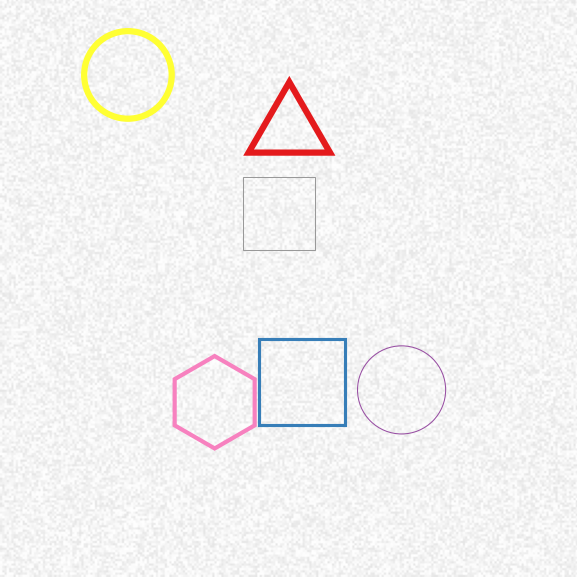[{"shape": "triangle", "thickness": 3, "radius": 0.41, "center": [0.501, 0.776]}, {"shape": "square", "thickness": 1.5, "radius": 0.37, "center": [0.522, 0.338]}, {"shape": "circle", "thickness": 0.5, "radius": 0.38, "center": [0.695, 0.324]}, {"shape": "circle", "thickness": 3, "radius": 0.38, "center": [0.222, 0.869]}, {"shape": "hexagon", "thickness": 2, "radius": 0.4, "center": [0.372, 0.303]}, {"shape": "square", "thickness": 0.5, "radius": 0.31, "center": [0.483, 0.629]}]